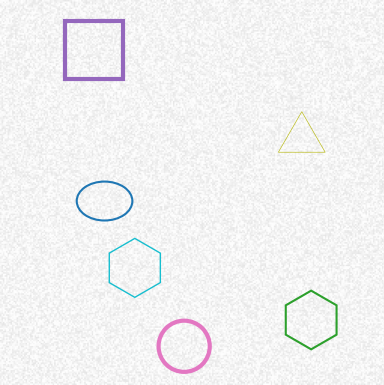[{"shape": "oval", "thickness": 1.5, "radius": 0.36, "center": [0.272, 0.478]}, {"shape": "hexagon", "thickness": 1.5, "radius": 0.38, "center": [0.808, 0.169]}, {"shape": "square", "thickness": 3, "radius": 0.38, "center": [0.243, 0.869]}, {"shape": "circle", "thickness": 3, "radius": 0.33, "center": [0.478, 0.101]}, {"shape": "triangle", "thickness": 0.5, "radius": 0.35, "center": [0.784, 0.64]}, {"shape": "hexagon", "thickness": 1, "radius": 0.38, "center": [0.35, 0.304]}]